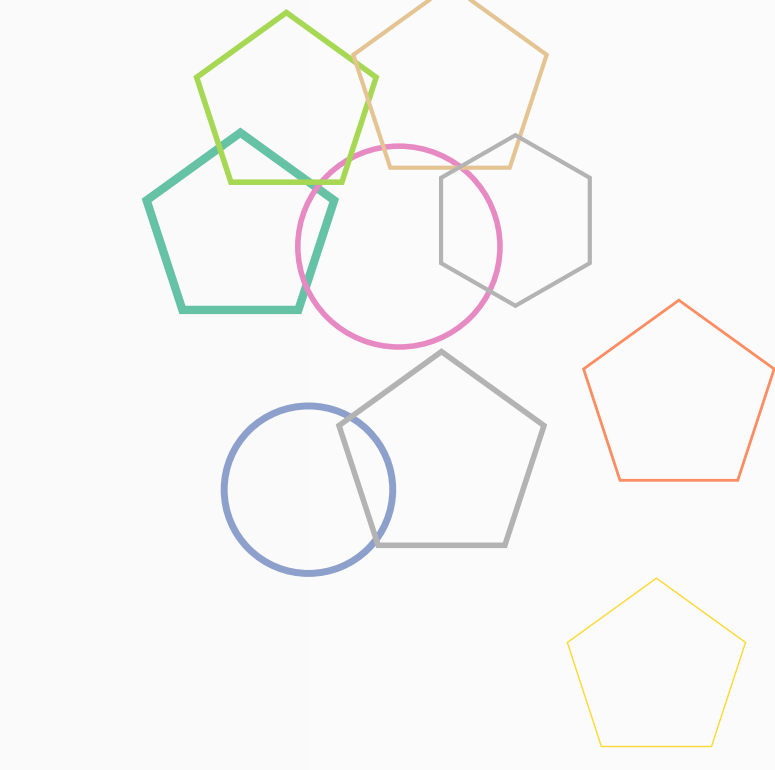[{"shape": "pentagon", "thickness": 3, "radius": 0.64, "center": [0.31, 0.7]}, {"shape": "pentagon", "thickness": 1, "radius": 0.65, "center": [0.876, 0.481]}, {"shape": "circle", "thickness": 2.5, "radius": 0.54, "center": [0.398, 0.364]}, {"shape": "circle", "thickness": 2, "radius": 0.65, "center": [0.515, 0.68]}, {"shape": "pentagon", "thickness": 2, "radius": 0.61, "center": [0.37, 0.862]}, {"shape": "pentagon", "thickness": 0.5, "radius": 0.6, "center": [0.847, 0.128]}, {"shape": "pentagon", "thickness": 1.5, "radius": 0.66, "center": [0.581, 0.888]}, {"shape": "pentagon", "thickness": 2, "radius": 0.7, "center": [0.57, 0.404]}, {"shape": "hexagon", "thickness": 1.5, "radius": 0.55, "center": [0.665, 0.714]}]